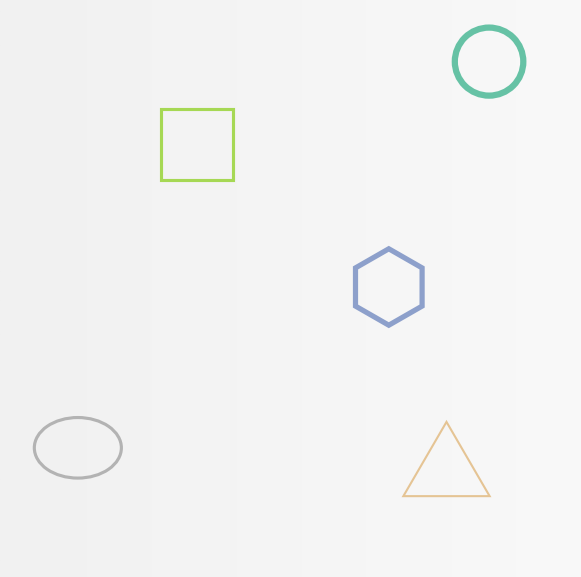[{"shape": "circle", "thickness": 3, "radius": 0.29, "center": [0.841, 0.892]}, {"shape": "hexagon", "thickness": 2.5, "radius": 0.33, "center": [0.669, 0.502]}, {"shape": "square", "thickness": 1.5, "radius": 0.31, "center": [0.339, 0.749]}, {"shape": "triangle", "thickness": 1, "radius": 0.43, "center": [0.768, 0.183]}, {"shape": "oval", "thickness": 1.5, "radius": 0.37, "center": [0.134, 0.224]}]